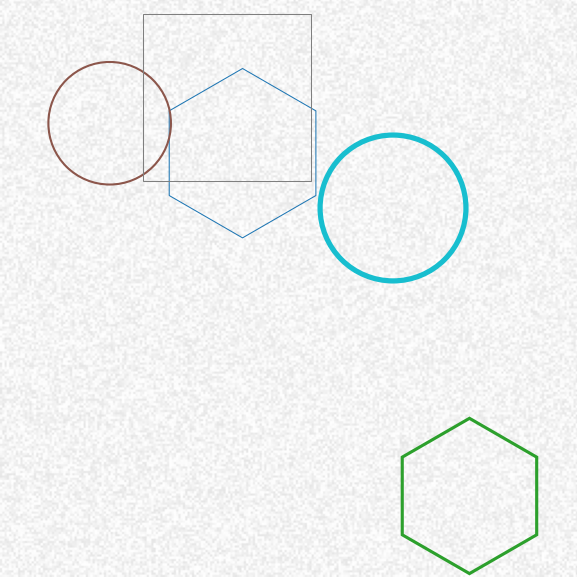[{"shape": "hexagon", "thickness": 0.5, "radius": 0.73, "center": [0.42, 0.734]}, {"shape": "hexagon", "thickness": 1.5, "radius": 0.67, "center": [0.813, 0.14]}, {"shape": "circle", "thickness": 1, "radius": 0.53, "center": [0.19, 0.786]}, {"shape": "square", "thickness": 0.5, "radius": 0.73, "center": [0.393, 0.83]}, {"shape": "circle", "thickness": 2.5, "radius": 0.63, "center": [0.681, 0.639]}]